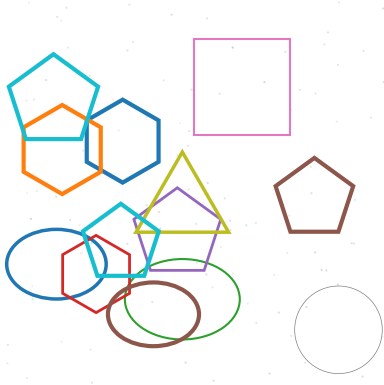[{"shape": "hexagon", "thickness": 3, "radius": 0.54, "center": [0.319, 0.633]}, {"shape": "oval", "thickness": 2.5, "radius": 0.65, "center": [0.147, 0.314]}, {"shape": "hexagon", "thickness": 3, "radius": 0.58, "center": [0.162, 0.612]}, {"shape": "oval", "thickness": 1.5, "radius": 0.75, "center": [0.474, 0.223]}, {"shape": "hexagon", "thickness": 2, "radius": 0.5, "center": [0.25, 0.288]}, {"shape": "pentagon", "thickness": 2, "radius": 0.59, "center": [0.461, 0.394]}, {"shape": "oval", "thickness": 3, "radius": 0.59, "center": [0.399, 0.184]}, {"shape": "pentagon", "thickness": 3, "radius": 0.53, "center": [0.817, 0.484]}, {"shape": "square", "thickness": 1.5, "radius": 0.62, "center": [0.628, 0.775]}, {"shape": "circle", "thickness": 0.5, "radius": 0.57, "center": [0.879, 0.143]}, {"shape": "triangle", "thickness": 2.5, "radius": 0.69, "center": [0.474, 0.466]}, {"shape": "pentagon", "thickness": 3, "radius": 0.52, "center": [0.314, 0.367]}, {"shape": "pentagon", "thickness": 3, "radius": 0.61, "center": [0.139, 0.737]}]